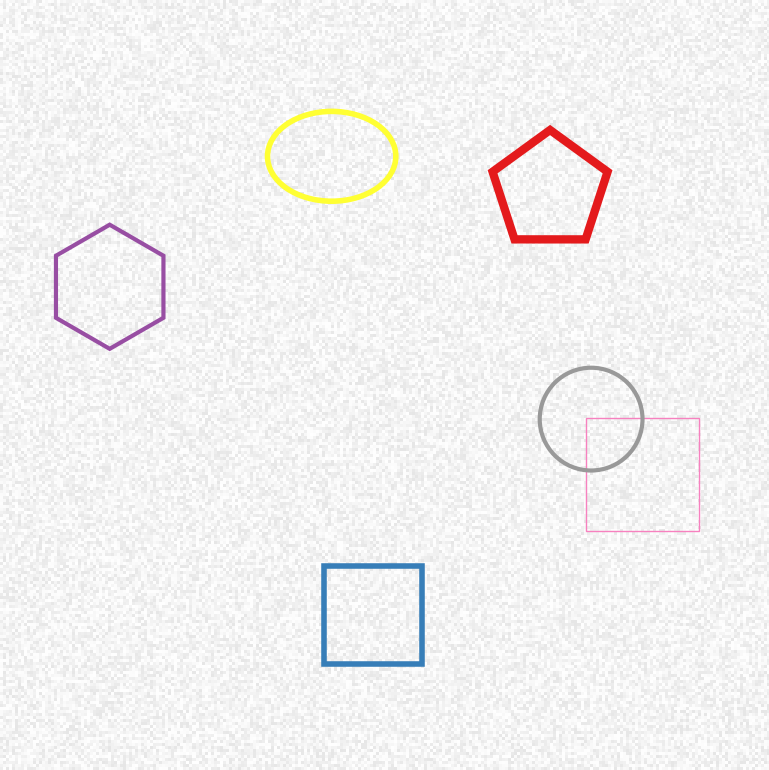[{"shape": "pentagon", "thickness": 3, "radius": 0.39, "center": [0.714, 0.753]}, {"shape": "square", "thickness": 2, "radius": 0.32, "center": [0.484, 0.201]}, {"shape": "hexagon", "thickness": 1.5, "radius": 0.4, "center": [0.142, 0.628]}, {"shape": "oval", "thickness": 2, "radius": 0.42, "center": [0.431, 0.797]}, {"shape": "square", "thickness": 0.5, "radius": 0.37, "center": [0.835, 0.384]}, {"shape": "circle", "thickness": 1.5, "radius": 0.33, "center": [0.768, 0.456]}]